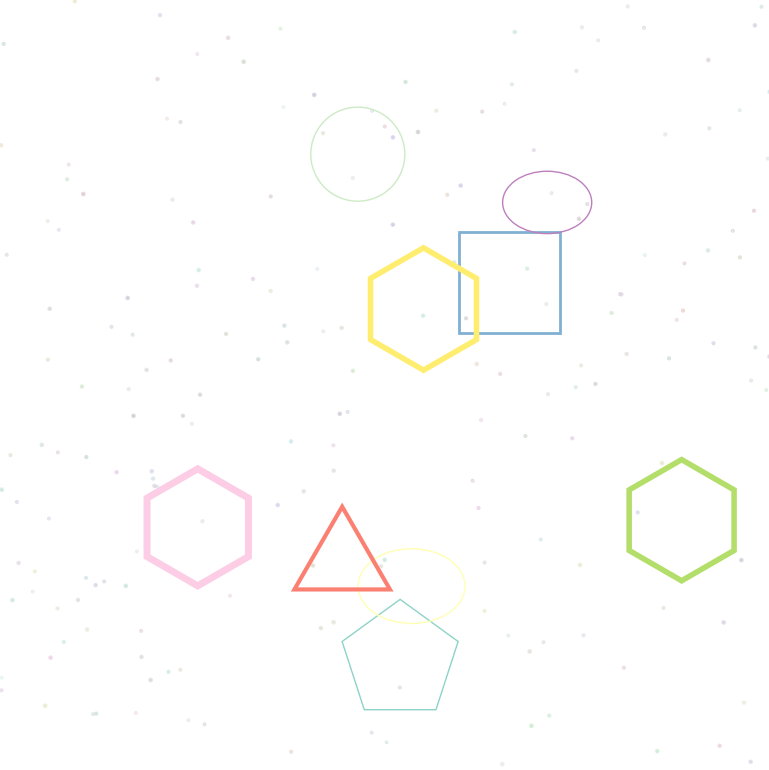[{"shape": "pentagon", "thickness": 0.5, "radius": 0.4, "center": [0.52, 0.142]}, {"shape": "oval", "thickness": 0.5, "radius": 0.35, "center": [0.535, 0.239]}, {"shape": "triangle", "thickness": 1.5, "radius": 0.36, "center": [0.444, 0.27]}, {"shape": "square", "thickness": 1, "radius": 0.33, "center": [0.662, 0.633]}, {"shape": "hexagon", "thickness": 2, "radius": 0.39, "center": [0.885, 0.324]}, {"shape": "hexagon", "thickness": 2.5, "radius": 0.38, "center": [0.257, 0.315]}, {"shape": "oval", "thickness": 0.5, "radius": 0.29, "center": [0.711, 0.737]}, {"shape": "circle", "thickness": 0.5, "radius": 0.31, "center": [0.465, 0.8]}, {"shape": "hexagon", "thickness": 2, "radius": 0.4, "center": [0.55, 0.599]}]